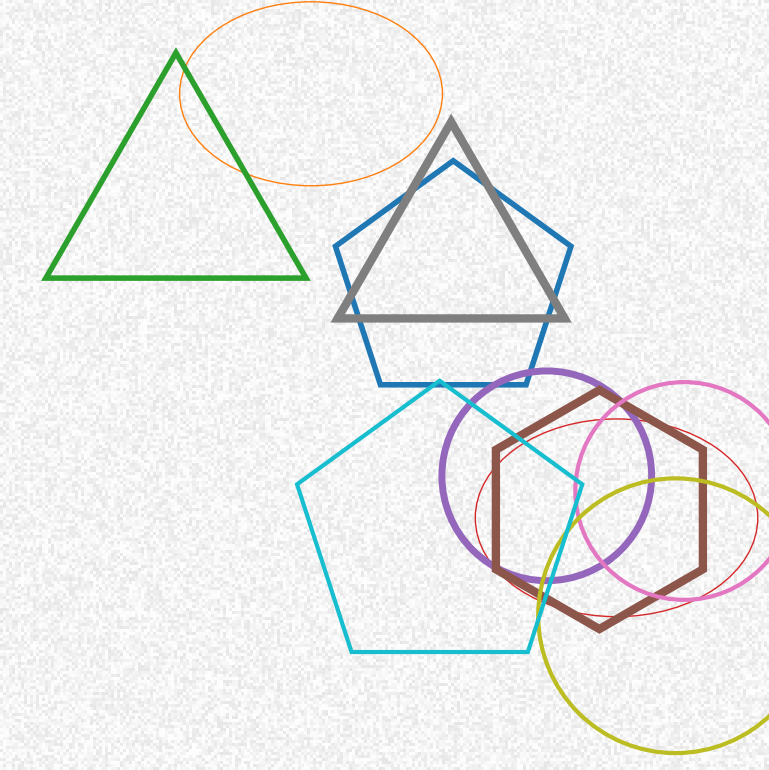[{"shape": "pentagon", "thickness": 2, "radius": 0.8, "center": [0.589, 0.63]}, {"shape": "oval", "thickness": 0.5, "radius": 0.85, "center": [0.404, 0.878]}, {"shape": "triangle", "thickness": 2, "radius": 0.98, "center": [0.229, 0.736]}, {"shape": "oval", "thickness": 0.5, "radius": 0.92, "center": [0.801, 0.328]}, {"shape": "circle", "thickness": 2.5, "radius": 0.68, "center": [0.71, 0.382]}, {"shape": "hexagon", "thickness": 3, "radius": 0.78, "center": [0.778, 0.338]}, {"shape": "circle", "thickness": 1.5, "radius": 0.71, "center": [0.889, 0.362]}, {"shape": "triangle", "thickness": 3, "radius": 0.85, "center": [0.586, 0.672]}, {"shape": "circle", "thickness": 1.5, "radius": 0.89, "center": [0.877, 0.2]}, {"shape": "pentagon", "thickness": 1.5, "radius": 0.97, "center": [0.571, 0.311]}]